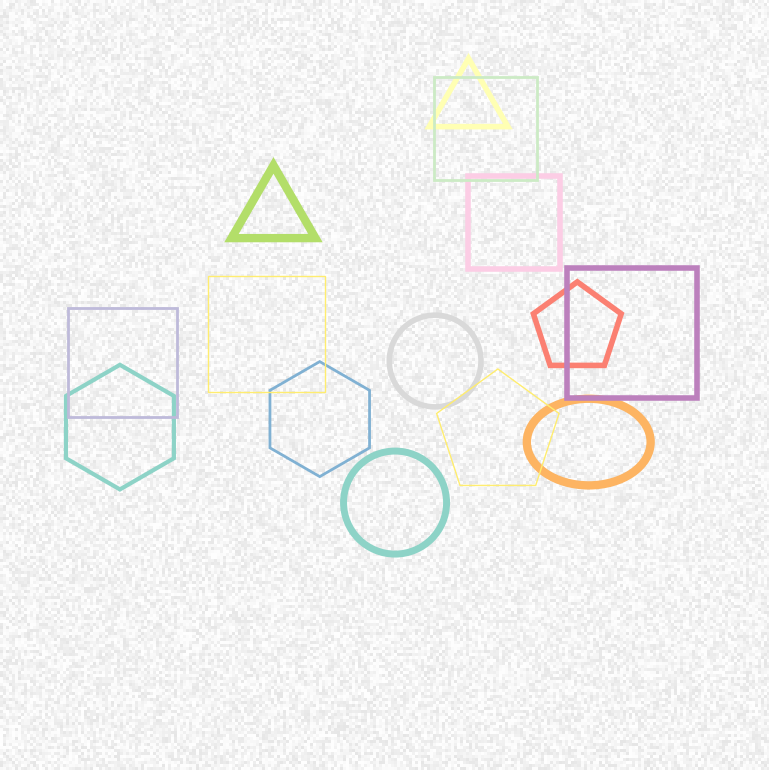[{"shape": "circle", "thickness": 2.5, "radius": 0.33, "center": [0.513, 0.347]}, {"shape": "hexagon", "thickness": 1.5, "radius": 0.4, "center": [0.156, 0.445]}, {"shape": "triangle", "thickness": 2, "radius": 0.3, "center": [0.609, 0.865]}, {"shape": "square", "thickness": 1, "radius": 0.35, "center": [0.159, 0.529]}, {"shape": "pentagon", "thickness": 2, "radius": 0.3, "center": [0.75, 0.574]}, {"shape": "hexagon", "thickness": 1, "radius": 0.37, "center": [0.415, 0.456]}, {"shape": "oval", "thickness": 3, "radius": 0.4, "center": [0.765, 0.426]}, {"shape": "triangle", "thickness": 3, "radius": 0.31, "center": [0.355, 0.722]}, {"shape": "square", "thickness": 2, "radius": 0.3, "center": [0.667, 0.711]}, {"shape": "circle", "thickness": 2, "radius": 0.3, "center": [0.565, 0.531]}, {"shape": "square", "thickness": 2, "radius": 0.42, "center": [0.821, 0.568]}, {"shape": "square", "thickness": 1, "radius": 0.34, "center": [0.631, 0.833]}, {"shape": "square", "thickness": 0.5, "radius": 0.38, "center": [0.346, 0.566]}, {"shape": "pentagon", "thickness": 0.5, "radius": 0.42, "center": [0.647, 0.437]}]